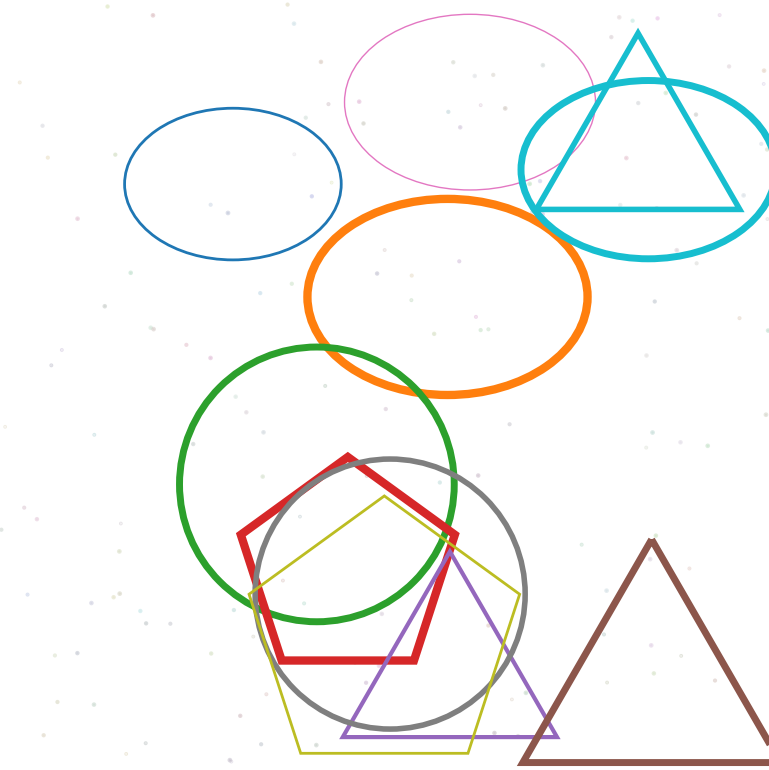[{"shape": "oval", "thickness": 1, "radius": 0.7, "center": [0.302, 0.761]}, {"shape": "oval", "thickness": 3, "radius": 0.91, "center": [0.581, 0.614]}, {"shape": "circle", "thickness": 2.5, "radius": 0.89, "center": [0.412, 0.371]}, {"shape": "pentagon", "thickness": 3, "radius": 0.73, "center": [0.452, 0.26]}, {"shape": "triangle", "thickness": 1.5, "radius": 0.8, "center": [0.584, 0.123]}, {"shape": "triangle", "thickness": 2.5, "radius": 0.97, "center": [0.846, 0.106]}, {"shape": "oval", "thickness": 0.5, "radius": 0.81, "center": [0.61, 0.867]}, {"shape": "circle", "thickness": 2, "radius": 0.88, "center": [0.507, 0.229]}, {"shape": "pentagon", "thickness": 1, "radius": 0.92, "center": [0.499, 0.171]}, {"shape": "triangle", "thickness": 2, "radius": 0.76, "center": [0.829, 0.804]}, {"shape": "oval", "thickness": 2.5, "radius": 0.83, "center": [0.842, 0.78]}]